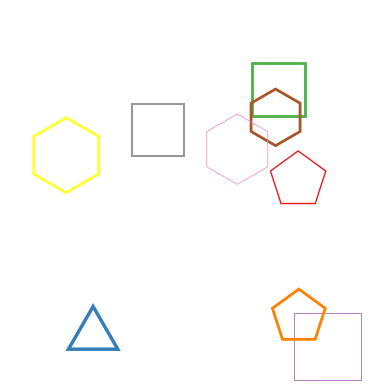[{"shape": "pentagon", "thickness": 1, "radius": 0.38, "center": [0.774, 0.532]}, {"shape": "triangle", "thickness": 2.5, "radius": 0.37, "center": [0.242, 0.13]}, {"shape": "square", "thickness": 2, "radius": 0.34, "center": [0.723, 0.768]}, {"shape": "square", "thickness": 0.5, "radius": 0.44, "center": [0.85, 0.1]}, {"shape": "pentagon", "thickness": 2, "radius": 0.36, "center": [0.776, 0.177]}, {"shape": "hexagon", "thickness": 2, "radius": 0.49, "center": [0.172, 0.597]}, {"shape": "hexagon", "thickness": 2, "radius": 0.37, "center": [0.716, 0.695]}, {"shape": "hexagon", "thickness": 0.5, "radius": 0.46, "center": [0.616, 0.612]}, {"shape": "square", "thickness": 1.5, "radius": 0.34, "center": [0.41, 0.663]}]